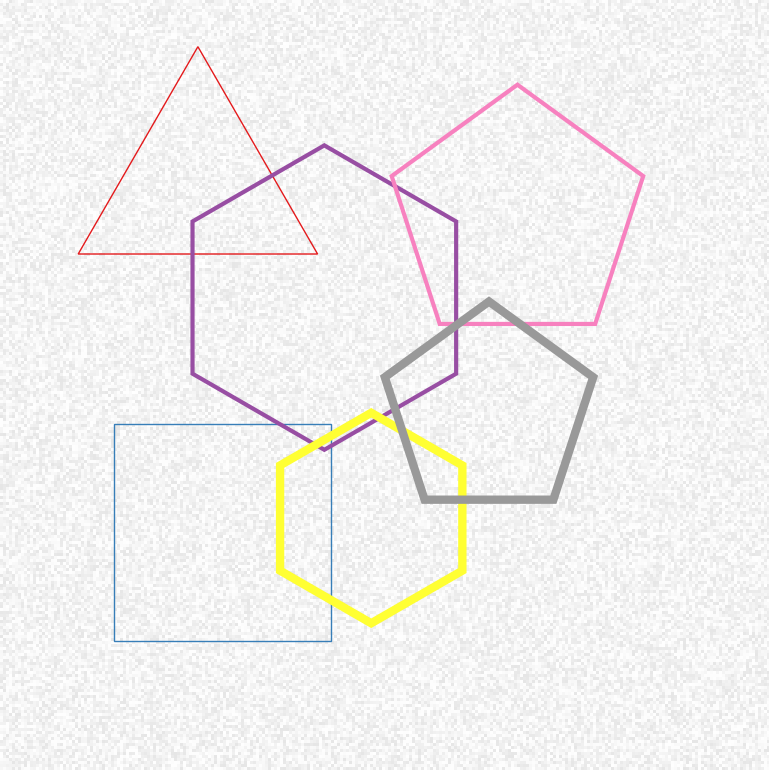[{"shape": "triangle", "thickness": 0.5, "radius": 0.9, "center": [0.257, 0.76]}, {"shape": "square", "thickness": 0.5, "radius": 0.7, "center": [0.289, 0.309]}, {"shape": "hexagon", "thickness": 1.5, "radius": 0.99, "center": [0.421, 0.614]}, {"shape": "hexagon", "thickness": 3, "radius": 0.68, "center": [0.482, 0.327]}, {"shape": "pentagon", "thickness": 1.5, "radius": 0.86, "center": [0.672, 0.718]}, {"shape": "pentagon", "thickness": 3, "radius": 0.71, "center": [0.635, 0.466]}]